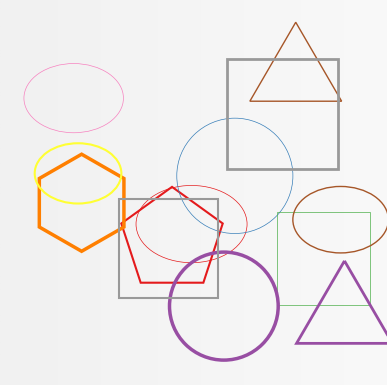[{"shape": "oval", "thickness": 0.5, "radius": 0.72, "center": [0.494, 0.418]}, {"shape": "pentagon", "thickness": 1.5, "radius": 0.69, "center": [0.444, 0.377]}, {"shape": "circle", "thickness": 0.5, "radius": 0.75, "center": [0.606, 0.543]}, {"shape": "square", "thickness": 0.5, "radius": 0.6, "center": [0.835, 0.328]}, {"shape": "circle", "thickness": 2.5, "radius": 0.7, "center": [0.578, 0.205]}, {"shape": "triangle", "thickness": 2, "radius": 0.71, "center": [0.889, 0.18]}, {"shape": "hexagon", "thickness": 2.5, "radius": 0.63, "center": [0.211, 0.473]}, {"shape": "oval", "thickness": 1.5, "radius": 0.56, "center": [0.201, 0.55]}, {"shape": "oval", "thickness": 1, "radius": 0.62, "center": [0.879, 0.429]}, {"shape": "triangle", "thickness": 1, "radius": 0.68, "center": [0.763, 0.805]}, {"shape": "oval", "thickness": 0.5, "radius": 0.64, "center": [0.19, 0.745]}, {"shape": "square", "thickness": 1.5, "radius": 0.64, "center": [0.435, 0.355]}, {"shape": "square", "thickness": 2, "radius": 0.72, "center": [0.73, 0.704]}]